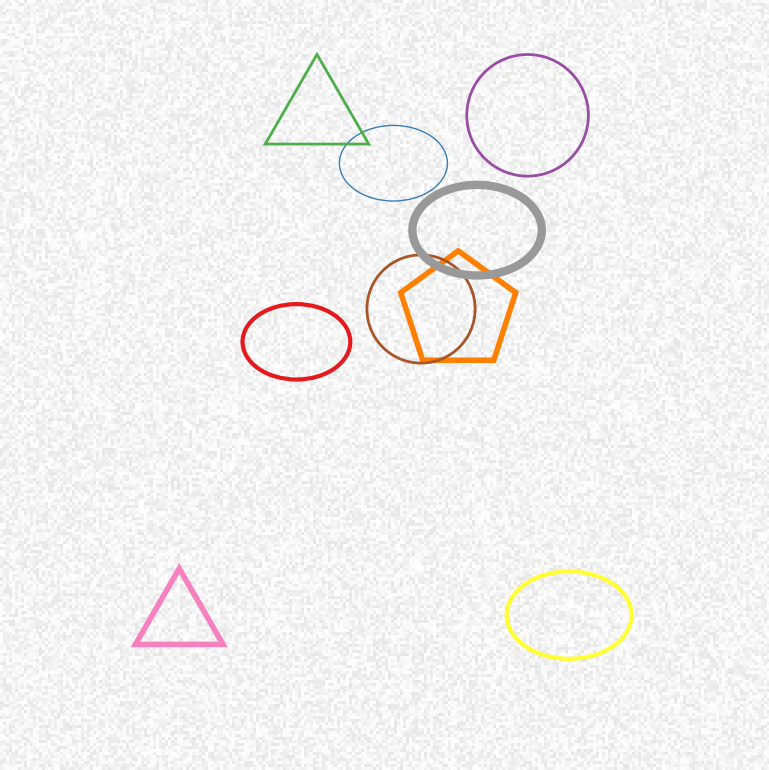[{"shape": "oval", "thickness": 1.5, "radius": 0.35, "center": [0.385, 0.556]}, {"shape": "oval", "thickness": 0.5, "radius": 0.35, "center": [0.511, 0.788]}, {"shape": "triangle", "thickness": 1, "radius": 0.39, "center": [0.412, 0.852]}, {"shape": "circle", "thickness": 1, "radius": 0.39, "center": [0.685, 0.85]}, {"shape": "pentagon", "thickness": 2, "radius": 0.39, "center": [0.595, 0.596]}, {"shape": "oval", "thickness": 1.5, "radius": 0.41, "center": [0.739, 0.201]}, {"shape": "circle", "thickness": 1, "radius": 0.35, "center": [0.547, 0.599]}, {"shape": "triangle", "thickness": 2, "radius": 0.33, "center": [0.233, 0.196]}, {"shape": "oval", "thickness": 3, "radius": 0.42, "center": [0.62, 0.701]}]